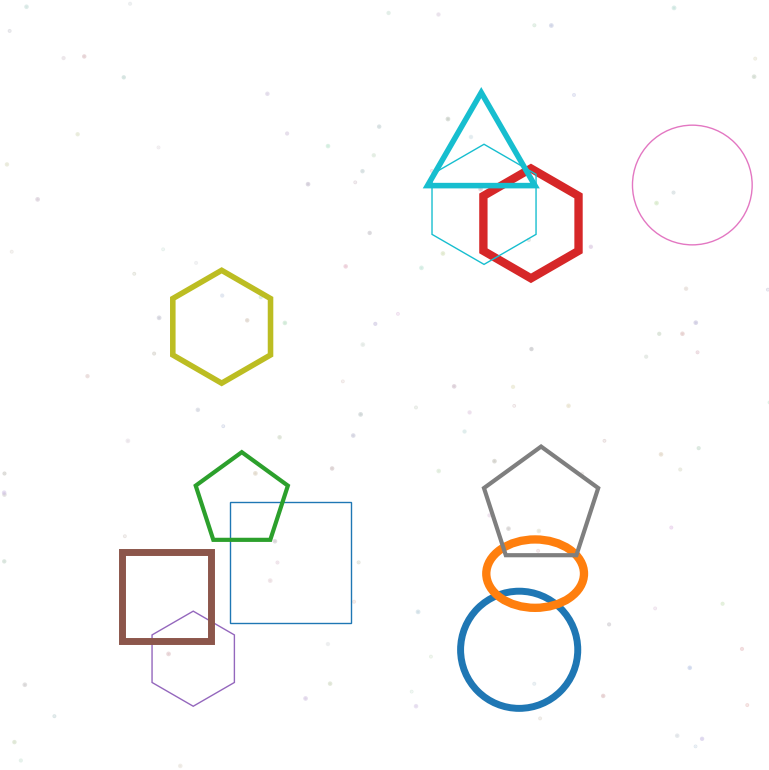[{"shape": "circle", "thickness": 2.5, "radius": 0.38, "center": [0.674, 0.156]}, {"shape": "square", "thickness": 0.5, "radius": 0.39, "center": [0.378, 0.27]}, {"shape": "oval", "thickness": 3, "radius": 0.32, "center": [0.695, 0.255]}, {"shape": "pentagon", "thickness": 1.5, "radius": 0.31, "center": [0.314, 0.35]}, {"shape": "hexagon", "thickness": 3, "radius": 0.36, "center": [0.69, 0.71]}, {"shape": "hexagon", "thickness": 0.5, "radius": 0.31, "center": [0.251, 0.145]}, {"shape": "square", "thickness": 2.5, "radius": 0.29, "center": [0.217, 0.226]}, {"shape": "circle", "thickness": 0.5, "radius": 0.39, "center": [0.899, 0.76]}, {"shape": "pentagon", "thickness": 1.5, "radius": 0.39, "center": [0.703, 0.342]}, {"shape": "hexagon", "thickness": 2, "radius": 0.37, "center": [0.288, 0.576]}, {"shape": "hexagon", "thickness": 0.5, "radius": 0.39, "center": [0.629, 0.735]}, {"shape": "triangle", "thickness": 2, "radius": 0.4, "center": [0.625, 0.799]}]